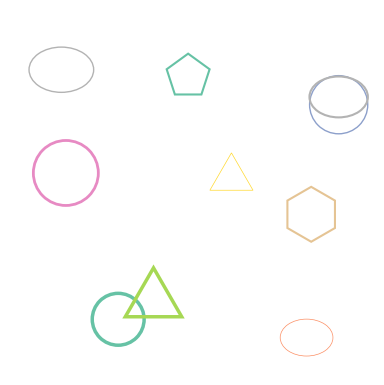[{"shape": "circle", "thickness": 2.5, "radius": 0.34, "center": [0.307, 0.171]}, {"shape": "pentagon", "thickness": 1.5, "radius": 0.29, "center": [0.489, 0.802]}, {"shape": "oval", "thickness": 0.5, "radius": 0.34, "center": [0.796, 0.123]}, {"shape": "circle", "thickness": 1, "radius": 0.38, "center": [0.88, 0.728]}, {"shape": "circle", "thickness": 2, "radius": 0.42, "center": [0.171, 0.551]}, {"shape": "triangle", "thickness": 2.5, "radius": 0.42, "center": [0.399, 0.22]}, {"shape": "triangle", "thickness": 0.5, "radius": 0.32, "center": [0.601, 0.538]}, {"shape": "hexagon", "thickness": 1.5, "radius": 0.36, "center": [0.808, 0.443]}, {"shape": "oval", "thickness": 1, "radius": 0.42, "center": [0.159, 0.819]}, {"shape": "oval", "thickness": 1.5, "radius": 0.38, "center": [0.88, 0.748]}]